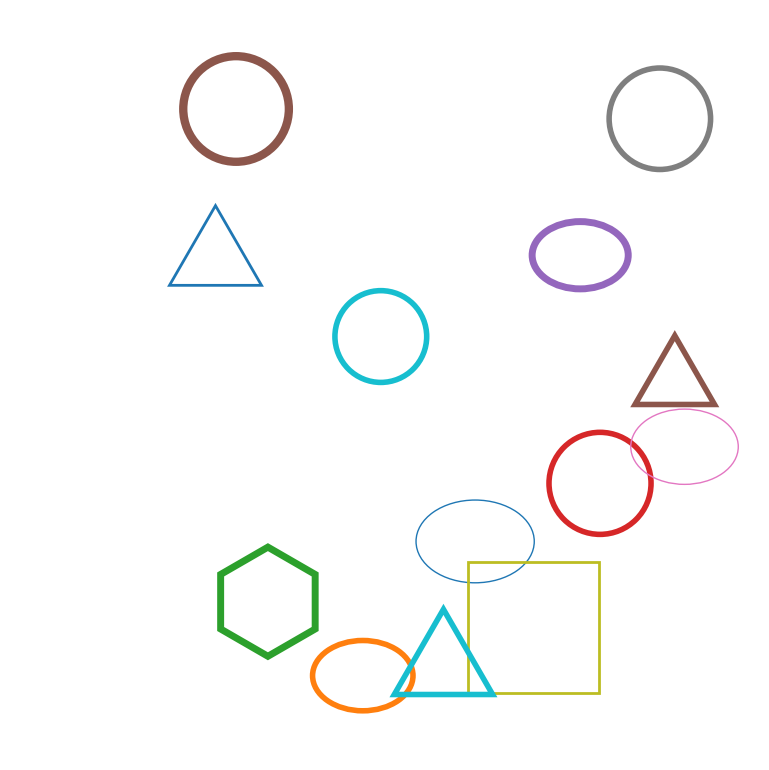[{"shape": "oval", "thickness": 0.5, "radius": 0.38, "center": [0.617, 0.297]}, {"shape": "triangle", "thickness": 1, "radius": 0.34, "center": [0.28, 0.664]}, {"shape": "oval", "thickness": 2, "radius": 0.33, "center": [0.471, 0.123]}, {"shape": "hexagon", "thickness": 2.5, "radius": 0.35, "center": [0.348, 0.219]}, {"shape": "circle", "thickness": 2, "radius": 0.33, "center": [0.779, 0.372]}, {"shape": "oval", "thickness": 2.5, "radius": 0.31, "center": [0.753, 0.669]}, {"shape": "circle", "thickness": 3, "radius": 0.34, "center": [0.307, 0.858]}, {"shape": "triangle", "thickness": 2, "radius": 0.3, "center": [0.876, 0.504]}, {"shape": "oval", "thickness": 0.5, "radius": 0.35, "center": [0.889, 0.42]}, {"shape": "circle", "thickness": 2, "radius": 0.33, "center": [0.857, 0.846]}, {"shape": "square", "thickness": 1, "radius": 0.43, "center": [0.692, 0.185]}, {"shape": "circle", "thickness": 2, "radius": 0.3, "center": [0.495, 0.563]}, {"shape": "triangle", "thickness": 2, "radius": 0.37, "center": [0.576, 0.135]}]